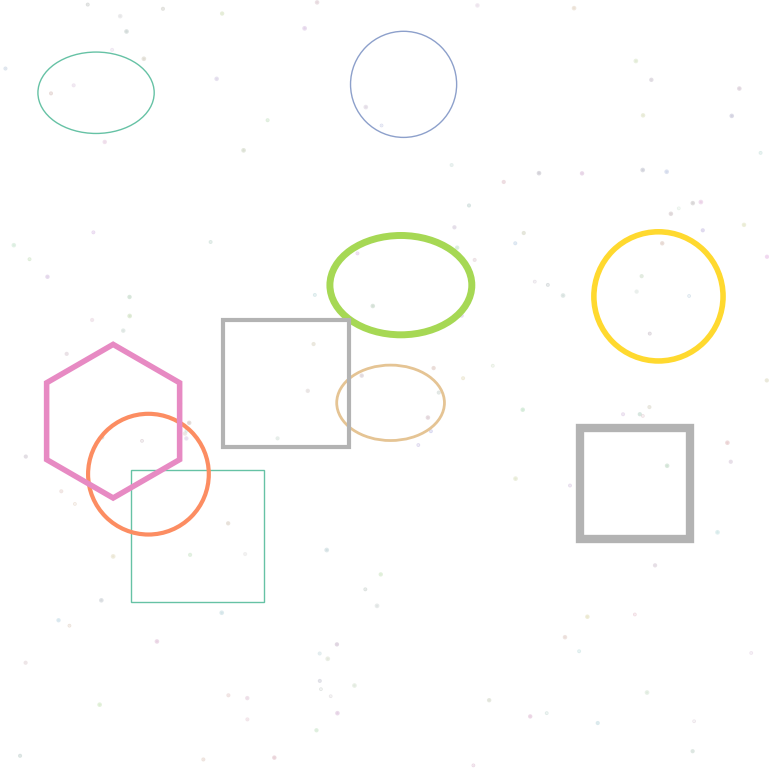[{"shape": "oval", "thickness": 0.5, "radius": 0.38, "center": [0.125, 0.88]}, {"shape": "square", "thickness": 0.5, "radius": 0.43, "center": [0.256, 0.304]}, {"shape": "circle", "thickness": 1.5, "radius": 0.39, "center": [0.193, 0.384]}, {"shape": "circle", "thickness": 0.5, "radius": 0.34, "center": [0.524, 0.89]}, {"shape": "hexagon", "thickness": 2, "radius": 0.5, "center": [0.147, 0.453]}, {"shape": "oval", "thickness": 2.5, "radius": 0.46, "center": [0.521, 0.63]}, {"shape": "circle", "thickness": 2, "radius": 0.42, "center": [0.855, 0.615]}, {"shape": "oval", "thickness": 1, "radius": 0.35, "center": [0.507, 0.477]}, {"shape": "square", "thickness": 3, "radius": 0.36, "center": [0.824, 0.372]}, {"shape": "square", "thickness": 1.5, "radius": 0.41, "center": [0.372, 0.502]}]